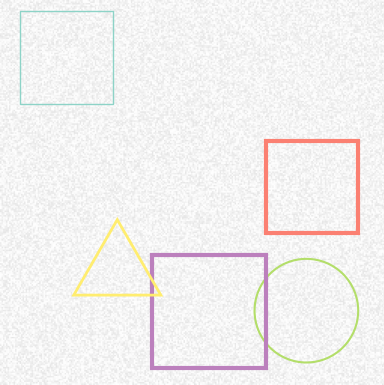[{"shape": "square", "thickness": 1, "radius": 0.6, "center": [0.172, 0.851]}, {"shape": "square", "thickness": 3, "radius": 0.6, "center": [0.81, 0.515]}, {"shape": "circle", "thickness": 1.5, "radius": 0.67, "center": [0.796, 0.193]}, {"shape": "square", "thickness": 3, "radius": 0.74, "center": [0.544, 0.191]}, {"shape": "triangle", "thickness": 2, "radius": 0.65, "center": [0.305, 0.299]}]